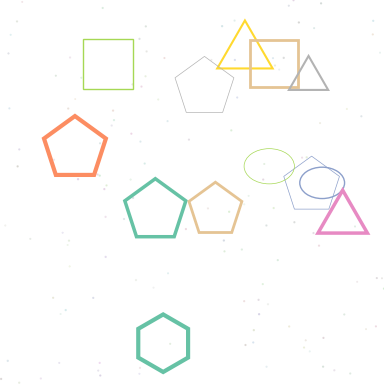[{"shape": "pentagon", "thickness": 2.5, "radius": 0.42, "center": [0.403, 0.453]}, {"shape": "hexagon", "thickness": 3, "radius": 0.37, "center": [0.424, 0.109]}, {"shape": "pentagon", "thickness": 3, "radius": 0.42, "center": [0.195, 0.614]}, {"shape": "pentagon", "thickness": 0.5, "radius": 0.38, "center": [0.809, 0.518]}, {"shape": "oval", "thickness": 1, "radius": 0.29, "center": [0.837, 0.525]}, {"shape": "triangle", "thickness": 2.5, "radius": 0.37, "center": [0.89, 0.432]}, {"shape": "square", "thickness": 1, "radius": 0.32, "center": [0.279, 0.833]}, {"shape": "oval", "thickness": 0.5, "radius": 0.33, "center": [0.699, 0.568]}, {"shape": "triangle", "thickness": 1.5, "radius": 0.42, "center": [0.636, 0.864]}, {"shape": "pentagon", "thickness": 2, "radius": 0.36, "center": [0.56, 0.455]}, {"shape": "square", "thickness": 2, "radius": 0.31, "center": [0.712, 0.834]}, {"shape": "pentagon", "thickness": 0.5, "radius": 0.4, "center": [0.531, 0.773]}, {"shape": "triangle", "thickness": 1.5, "radius": 0.29, "center": [0.801, 0.796]}]